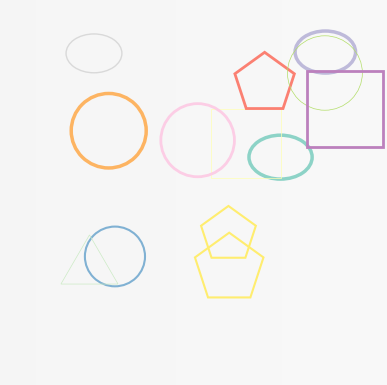[{"shape": "oval", "thickness": 2.5, "radius": 0.41, "center": [0.724, 0.592]}, {"shape": "square", "thickness": 0.5, "radius": 0.45, "center": [0.635, 0.627]}, {"shape": "oval", "thickness": 2.5, "radius": 0.39, "center": [0.84, 0.865]}, {"shape": "pentagon", "thickness": 2, "radius": 0.4, "center": [0.683, 0.783]}, {"shape": "circle", "thickness": 1.5, "radius": 0.39, "center": [0.297, 0.334]}, {"shape": "circle", "thickness": 2.5, "radius": 0.48, "center": [0.281, 0.66]}, {"shape": "circle", "thickness": 0.5, "radius": 0.48, "center": [0.838, 0.81]}, {"shape": "circle", "thickness": 2, "radius": 0.47, "center": [0.51, 0.636]}, {"shape": "oval", "thickness": 1, "radius": 0.36, "center": [0.243, 0.861]}, {"shape": "square", "thickness": 2, "radius": 0.49, "center": [0.889, 0.717]}, {"shape": "triangle", "thickness": 0.5, "radius": 0.43, "center": [0.231, 0.305]}, {"shape": "pentagon", "thickness": 1.5, "radius": 0.46, "center": [0.592, 0.303]}, {"shape": "pentagon", "thickness": 1.5, "radius": 0.37, "center": [0.59, 0.391]}]